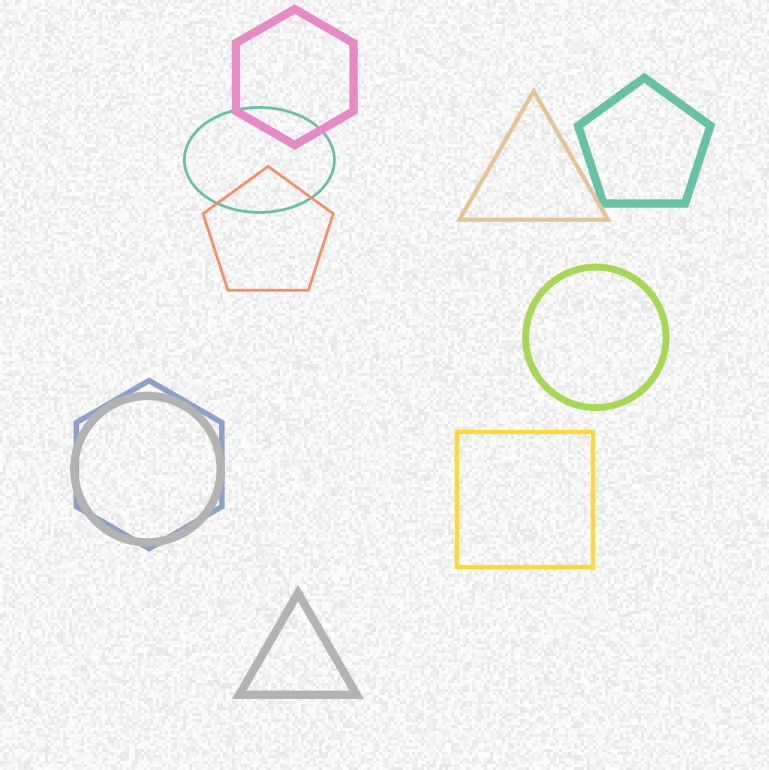[{"shape": "oval", "thickness": 1, "radius": 0.49, "center": [0.337, 0.792]}, {"shape": "pentagon", "thickness": 3, "radius": 0.45, "center": [0.837, 0.809]}, {"shape": "pentagon", "thickness": 1, "radius": 0.44, "center": [0.348, 0.695]}, {"shape": "hexagon", "thickness": 2, "radius": 0.55, "center": [0.194, 0.397]}, {"shape": "hexagon", "thickness": 3, "radius": 0.44, "center": [0.383, 0.9]}, {"shape": "circle", "thickness": 2.5, "radius": 0.46, "center": [0.774, 0.562]}, {"shape": "square", "thickness": 1.5, "radius": 0.44, "center": [0.682, 0.351]}, {"shape": "triangle", "thickness": 1.5, "radius": 0.56, "center": [0.693, 0.77]}, {"shape": "triangle", "thickness": 3, "radius": 0.44, "center": [0.387, 0.142]}, {"shape": "circle", "thickness": 3, "radius": 0.48, "center": [0.192, 0.391]}]